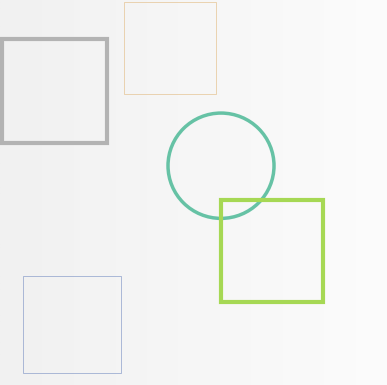[{"shape": "circle", "thickness": 2.5, "radius": 0.68, "center": [0.57, 0.57]}, {"shape": "square", "thickness": 0.5, "radius": 0.63, "center": [0.185, 0.156]}, {"shape": "square", "thickness": 3, "radius": 0.66, "center": [0.702, 0.348]}, {"shape": "square", "thickness": 0.5, "radius": 0.6, "center": [0.439, 0.875]}, {"shape": "square", "thickness": 3, "radius": 0.67, "center": [0.141, 0.763]}]